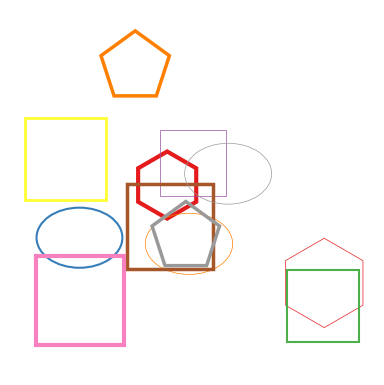[{"shape": "hexagon", "thickness": 3, "radius": 0.44, "center": [0.434, 0.519]}, {"shape": "hexagon", "thickness": 0.5, "radius": 0.58, "center": [0.842, 0.265]}, {"shape": "oval", "thickness": 1.5, "radius": 0.56, "center": [0.206, 0.383]}, {"shape": "square", "thickness": 1.5, "radius": 0.47, "center": [0.839, 0.205]}, {"shape": "square", "thickness": 0.5, "radius": 0.43, "center": [0.501, 0.577]}, {"shape": "oval", "thickness": 0.5, "radius": 0.57, "center": [0.491, 0.367]}, {"shape": "pentagon", "thickness": 2.5, "radius": 0.47, "center": [0.351, 0.826]}, {"shape": "square", "thickness": 2, "radius": 0.53, "center": [0.17, 0.587]}, {"shape": "square", "thickness": 2.5, "radius": 0.56, "center": [0.442, 0.412]}, {"shape": "square", "thickness": 3, "radius": 0.58, "center": [0.208, 0.22]}, {"shape": "pentagon", "thickness": 2.5, "radius": 0.46, "center": [0.483, 0.385]}, {"shape": "oval", "thickness": 0.5, "radius": 0.56, "center": [0.593, 0.549]}]